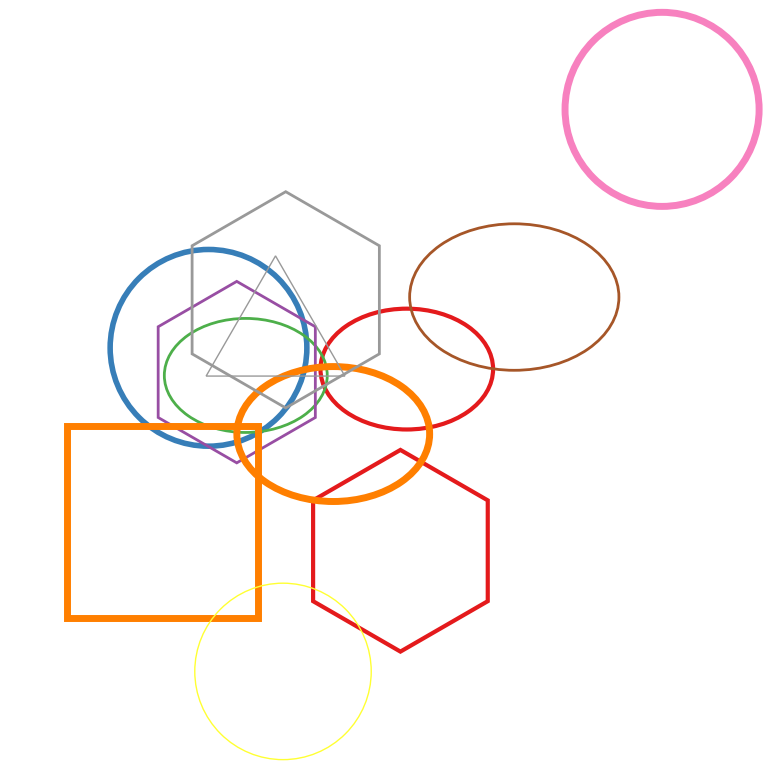[{"shape": "hexagon", "thickness": 1.5, "radius": 0.65, "center": [0.52, 0.285]}, {"shape": "oval", "thickness": 1.5, "radius": 0.56, "center": [0.528, 0.521]}, {"shape": "circle", "thickness": 2, "radius": 0.64, "center": [0.271, 0.548]}, {"shape": "oval", "thickness": 1, "radius": 0.53, "center": [0.319, 0.512]}, {"shape": "hexagon", "thickness": 1, "radius": 0.59, "center": [0.307, 0.517]}, {"shape": "square", "thickness": 2.5, "radius": 0.62, "center": [0.211, 0.322]}, {"shape": "oval", "thickness": 2.5, "radius": 0.63, "center": [0.433, 0.436]}, {"shape": "circle", "thickness": 0.5, "radius": 0.57, "center": [0.368, 0.128]}, {"shape": "oval", "thickness": 1, "radius": 0.68, "center": [0.668, 0.614]}, {"shape": "circle", "thickness": 2.5, "radius": 0.63, "center": [0.86, 0.858]}, {"shape": "hexagon", "thickness": 1, "radius": 0.7, "center": [0.371, 0.611]}, {"shape": "triangle", "thickness": 0.5, "radius": 0.52, "center": [0.358, 0.564]}]